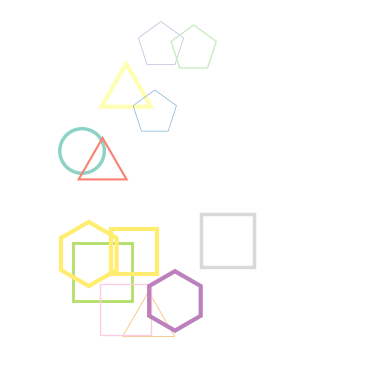[{"shape": "circle", "thickness": 2.5, "radius": 0.29, "center": [0.213, 0.608]}, {"shape": "triangle", "thickness": 3, "radius": 0.37, "center": [0.328, 0.76]}, {"shape": "pentagon", "thickness": 0.5, "radius": 0.31, "center": [0.418, 0.882]}, {"shape": "triangle", "thickness": 1.5, "radius": 0.36, "center": [0.266, 0.57]}, {"shape": "pentagon", "thickness": 0.5, "radius": 0.3, "center": [0.402, 0.707]}, {"shape": "triangle", "thickness": 0.5, "radius": 0.39, "center": [0.386, 0.165]}, {"shape": "square", "thickness": 2, "radius": 0.38, "center": [0.266, 0.294]}, {"shape": "square", "thickness": 1, "radius": 0.33, "center": [0.326, 0.196]}, {"shape": "square", "thickness": 2.5, "radius": 0.34, "center": [0.59, 0.375]}, {"shape": "hexagon", "thickness": 3, "radius": 0.39, "center": [0.454, 0.218]}, {"shape": "pentagon", "thickness": 1, "radius": 0.31, "center": [0.503, 0.873]}, {"shape": "hexagon", "thickness": 3, "radius": 0.42, "center": [0.231, 0.34]}, {"shape": "square", "thickness": 3, "radius": 0.29, "center": [0.348, 0.347]}]